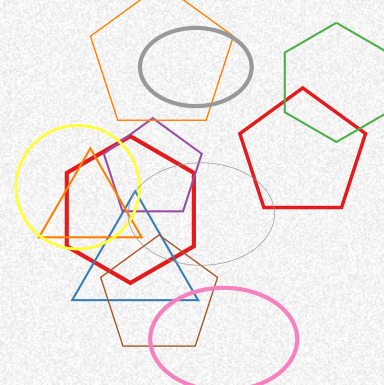[{"shape": "pentagon", "thickness": 2.5, "radius": 0.86, "center": [0.786, 0.6]}, {"shape": "hexagon", "thickness": 3, "radius": 0.95, "center": [0.339, 0.456]}, {"shape": "triangle", "thickness": 1.5, "radius": 0.94, "center": [0.351, 0.315]}, {"shape": "hexagon", "thickness": 1.5, "radius": 0.77, "center": [0.874, 0.786]}, {"shape": "pentagon", "thickness": 1.5, "radius": 0.67, "center": [0.397, 0.559]}, {"shape": "pentagon", "thickness": 1, "radius": 0.98, "center": [0.421, 0.846]}, {"shape": "triangle", "thickness": 1.5, "radius": 0.77, "center": [0.235, 0.461]}, {"shape": "circle", "thickness": 2, "radius": 0.8, "center": [0.202, 0.514]}, {"shape": "pentagon", "thickness": 1, "radius": 0.8, "center": [0.413, 0.23]}, {"shape": "oval", "thickness": 3, "radius": 0.95, "center": [0.581, 0.119]}, {"shape": "oval", "thickness": 3, "radius": 0.73, "center": [0.509, 0.826]}, {"shape": "oval", "thickness": 0.5, "radius": 0.95, "center": [0.523, 0.444]}]